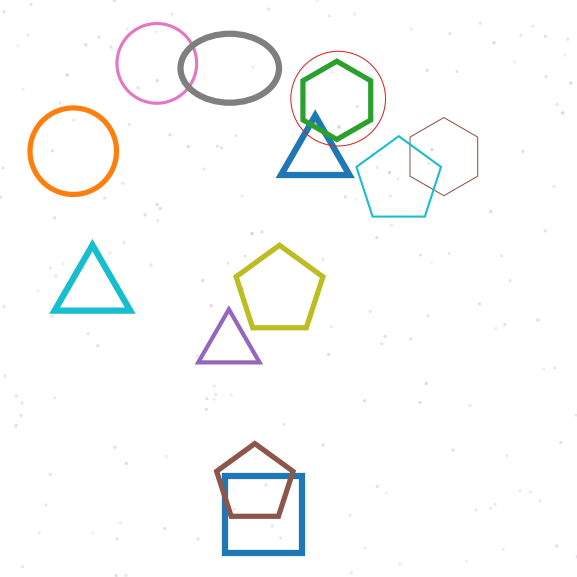[{"shape": "triangle", "thickness": 3, "radius": 0.34, "center": [0.546, 0.73]}, {"shape": "square", "thickness": 3, "radius": 0.33, "center": [0.456, 0.109]}, {"shape": "circle", "thickness": 2.5, "radius": 0.37, "center": [0.127, 0.737]}, {"shape": "hexagon", "thickness": 2.5, "radius": 0.34, "center": [0.583, 0.825]}, {"shape": "circle", "thickness": 0.5, "radius": 0.41, "center": [0.586, 0.828]}, {"shape": "triangle", "thickness": 2, "radius": 0.31, "center": [0.396, 0.402]}, {"shape": "hexagon", "thickness": 0.5, "radius": 0.34, "center": [0.769, 0.728]}, {"shape": "pentagon", "thickness": 2.5, "radius": 0.35, "center": [0.441, 0.161]}, {"shape": "circle", "thickness": 1.5, "radius": 0.34, "center": [0.272, 0.889]}, {"shape": "oval", "thickness": 3, "radius": 0.43, "center": [0.398, 0.881]}, {"shape": "pentagon", "thickness": 2.5, "radius": 0.4, "center": [0.484, 0.495]}, {"shape": "triangle", "thickness": 3, "radius": 0.38, "center": [0.16, 0.499]}, {"shape": "pentagon", "thickness": 1, "radius": 0.38, "center": [0.69, 0.686]}]